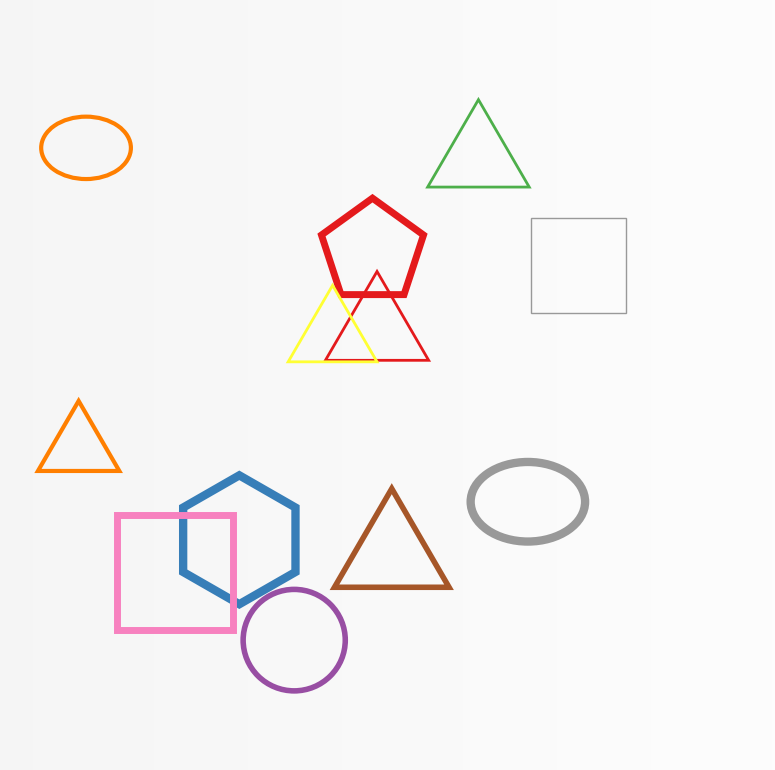[{"shape": "triangle", "thickness": 1, "radius": 0.38, "center": [0.486, 0.571]}, {"shape": "pentagon", "thickness": 2.5, "radius": 0.35, "center": [0.481, 0.673]}, {"shape": "hexagon", "thickness": 3, "radius": 0.42, "center": [0.309, 0.299]}, {"shape": "triangle", "thickness": 1, "radius": 0.38, "center": [0.617, 0.795]}, {"shape": "circle", "thickness": 2, "radius": 0.33, "center": [0.38, 0.169]}, {"shape": "triangle", "thickness": 1.5, "radius": 0.3, "center": [0.101, 0.419]}, {"shape": "oval", "thickness": 1.5, "radius": 0.29, "center": [0.111, 0.808]}, {"shape": "triangle", "thickness": 1, "radius": 0.33, "center": [0.429, 0.563]}, {"shape": "triangle", "thickness": 2, "radius": 0.43, "center": [0.506, 0.28]}, {"shape": "square", "thickness": 2.5, "radius": 0.37, "center": [0.226, 0.257]}, {"shape": "square", "thickness": 0.5, "radius": 0.31, "center": [0.746, 0.655]}, {"shape": "oval", "thickness": 3, "radius": 0.37, "center": [0.681, 0.348]}]